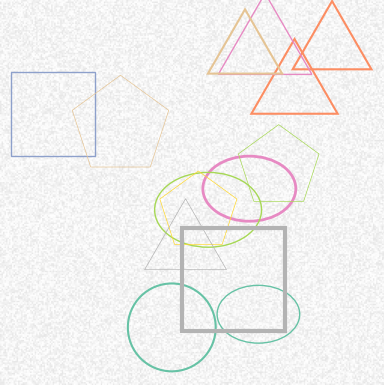[{"shape": "oval", "thickness": 1, "radius": 0.54, "center": [0.671, 0.184]}, {"shape": "circle", "thickness": 1.5, "radius": 0.57, "center": [0.446, 0.15]}, {"shape": "triangle", "thickness": 1.5, "radius": 0.59, "center": [0.863, 0.879]}, {"shape": "triangle", "thickness": 1.5, "radius": 0.65, "center": [0.765, 0.769]}, {"shape": "square", "thickness": 1, "radius": 0.55, "center": [0.139, 0.704]}, {"shape": "oval", "thickness": 2, "radius": 0.6, "center": [0.648, 0.51]}, {"shape": "triangle", "thickness": 1, "radius": 0.7, "center": [0.689, 0.877]}, {"shape": "oval", "thickness": 1, "radius": 0.69, "center": [0.541, 0.455]}, {"shape": "pentagon", "thickness": 0.5, "radius": 0.55, "center": [0.724, 0.566]}, {"shape": "pentagon", "thickness": 0.5, "radius": 0.53, "center": [0.515, 0.451]}, {"shape": "pentagon", "thickness": 0.5, "radius": 0.66, "center": [0.313, 0.673]}, {"shape": "triangle", "thickness": 1.5, "radius": 0.56, "center": [0.636, 0.864]}, {"shape": "square", "thickness": 3, "radius": 0.67, "center": [0.607, 0.274]}, {"shape": "triangle", "thickness": 0.5, "radius": 0.61, "center": [0.482, 0.361]}]